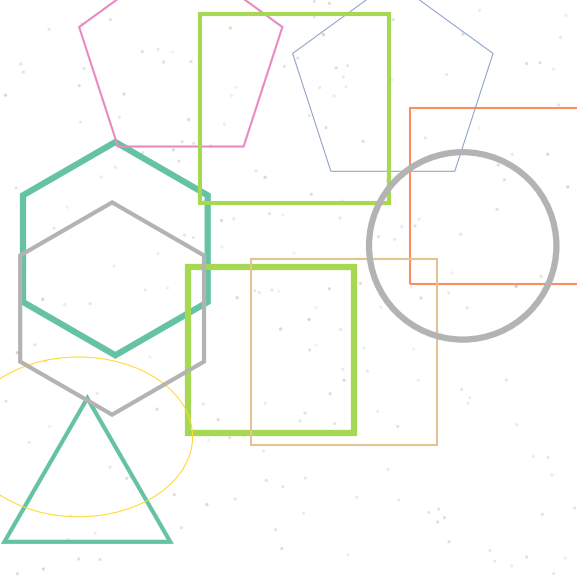[{"shape": "triangle", "thickness": 2, "radius": 0.83, "center": [0.151, 0.144]}, {"shape": "hexagon", "thickness": 3, "radius": 0.92, "center": [0.2, 0.569]}, {"shape": "square", "thickness": 1, "radius": 0.76, "center": [0.863, 0.66]}, {"shape": "pentagon", "thickness": 0.5, "radius": 0.91, "center": [0.68, 0.85]}, {"shape": "pentagon", "thickness": 1, "radius": 0.93, "center": [0.313, 0.895]}, {"shape": "square", "thickness": 2, "radius": 0.82, "center": [0.51, 0.811]}, {"shape": "square", "thickness": 3, "radius": 0.72, "center": [0.469, 0.393]}, {"shape": "oval", "thickness": 0.5, "radius": 0.99, "center": [0.136, 0.243]}, {"shape": "square", "thickness": 1, "radius": 0.81, "center": [0.595, 0.39]}, {"shape": "circle", "thickness": 3, "radius": 0.81, "center": [0.801, 0.573]}, {"shape": "hexagon", "thickness": 2, "radius": 0.92, "center": [0.194, 0.465]}]